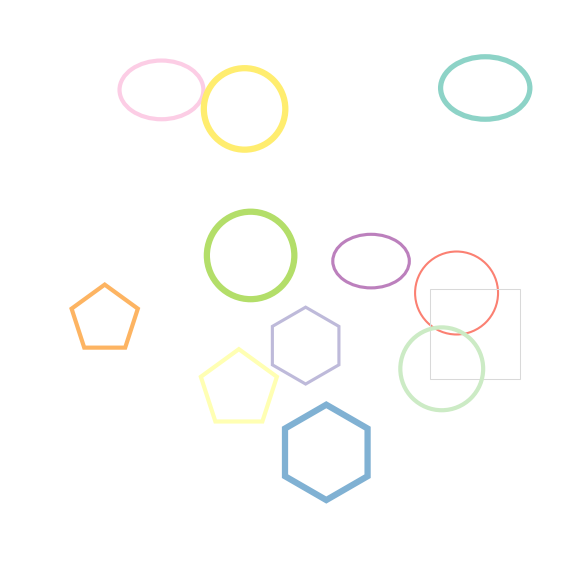[{"shape": "oval", "thickness": 2.5, "radius": 0.39, "center": [0.84, 0.847]}, {"shape": "pentagon", "thickness": 2, "radius": 0.35, "center": [0.414, 0.325]}, {"shape": "hexagon", "thickness": 1.5, "radius": 0.33, "center": [0.529, 0.401]}, {"shape": "circle", "thickness": 1, "radius": 0.36, "center": [0.791, 0.492]}, {"shape": "hexagon", "thickness": 3, "radius": 0.41, "center": [0.565, 0.216]}, {"shape": "pentagon", "thickness": 2, "radius": 0.3, "center": [0.181, 0.446]}, {"shape": "circle", "thickness": 3, "radius": 0.38, "center": [0.434, 0.557]}, {"shape": "oval", "thickness": 2, "radius": 0.36, "center": [0.28, 0.843]}, {"shape": "square", "thickness": 0.5, "radius": 0.39, "center": [0.822, 0.42]}, {"shape": "oval", "thickness": 1.5, "radius": 0.33, "center": [0.643, 0.547]}, {"shape": "circle", "thickness": 2, "radius": 0.36, "center": [0.765, 0.361]}, {"shape": "circle", "thickness": 3, "radius": 0.35, "center": [0.424, 0.811]}]